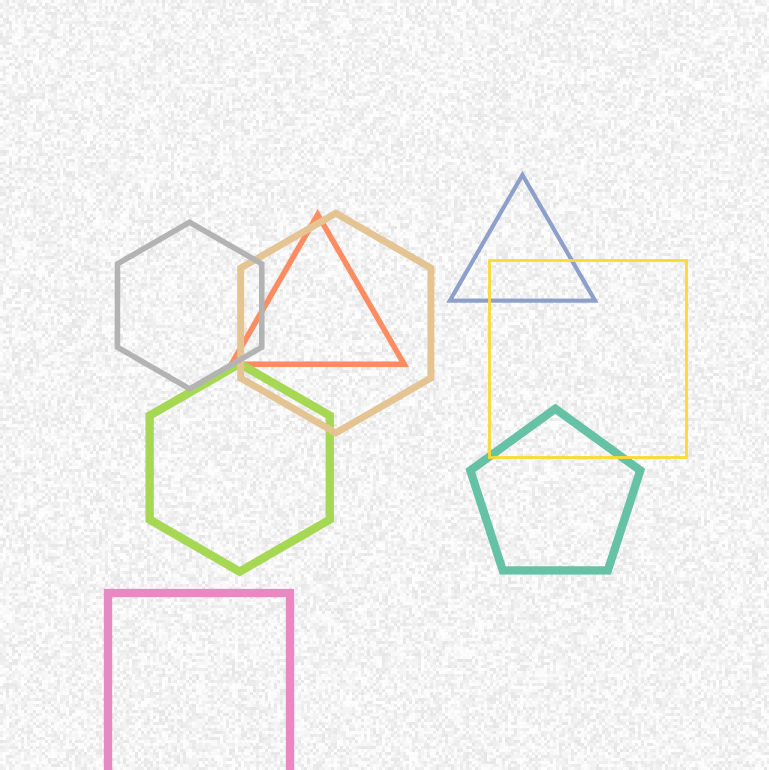[{"shape": "pentagon", "thickness": 3, "radius": 0.58, "center": [0.721, 0.353]}, {"shape": "triangle", "thickness": 2, "radius": 0.65, "center": [0.413, 0.592]}, {"shape": "triangle", "thickness": 1.5, "radius": 0.54, "center": [0.679, 0.664]}, {"shape": "square", "thickness": 3, "radius": 0.59, "center": [0.258, 0.111]}, {"shape": "hexagon", "thickness": 3, "radius": 0.68, "center": [0.311, 0.393]}, {"shape": "square", "thickness": 1, "radius": 0.64, "center": [0.763, 0.535]}, {"shape": "hexagon", "thickness": 2.5, "radius": 0.71, "center": [0.436, 0.58]}, {"shape": "hexagon", "thickness": 2, "radius": 0.54, "center": [0.246, 0.603]}]